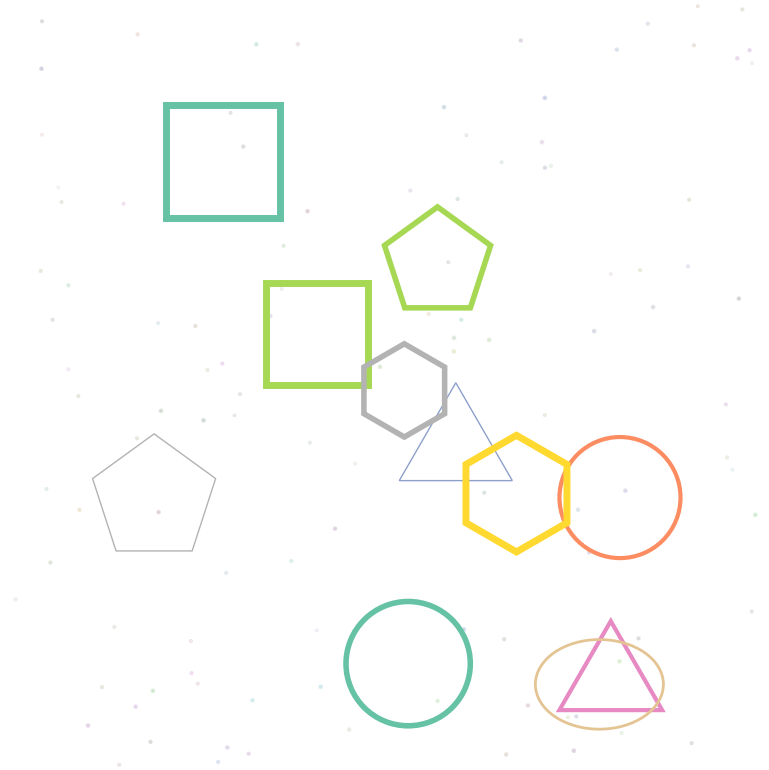[{"shape": "square", "thickness": 2.5, "radius": 0.37, "center": [0.289, 0.79]}, {"shape": "circle", "thickness": 2, "radius": 0.4, "center": [0.53, 0.138]}, {"shape": "circle", "thickness": 1.5, "radius": 0.39, "center": [0.805, 0.354]}, {"shape": "triangle", "thickness": 0.5, "radius": 0.42, "center": [0.592, 0.418]}, {"shape": "triangle", "thickness": 1.5, "radius": 0.39, "center": [0.793, 0.116]}, {"shape": "square", "thickness": 2.5, "radius": 0.33, "center": [0.412, 0.566]}, {"shape": "pentagon", "thickness": 2, "radius": 0.36, "center": [0.568, 0.659]}, {"shape": "hexagon", "thickness": 2.5, "radius": 0.38, "center": [0.671, 0.359]}, {"shape": "oval", "thickness": 1, "radius": 0.42, "center": [0.778, 0.111]}, {"shape": "hexagon", "thickness": 2, "radius": 0.3, "center": [0.525, 0.493]}, {"shape": "pentagon", "thickness": 0.5, "radius": 0.42, "center": [0.2, 0.352]}]